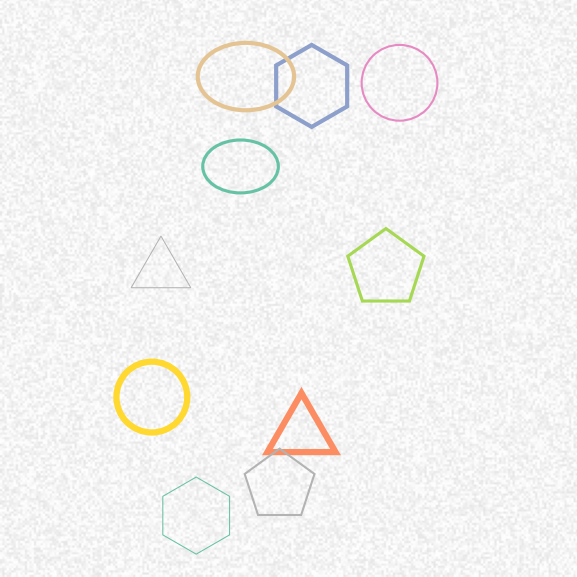[{"shape": "hexagon", "thickness": 0.5, "radius": 0.33, "center": [0.34, 0.106]}, {"shape": "oval", "thickness": 1.5, "radius": 0.33, "center": [0.417, 0.711]}, {"shape": "triangle", "thickness": 3, "radius": 0.34, "center": [0.522, 0.25]}, {"shape": "hexagon", "thickness": 2, "radius": 0.35, "center": [0.54, 0.85]}, {"shape": "circle", "thickness": 1, "radius": 0.33, "center": [0.692, 0.856]}, {"shape": "pentagon", "thickness": 1.5, "radius": 0.35, "center": [0.668, 0.534]}, {"shape": "circle", "thickness": 3, "radius": 0.31, "center": [0.263, 0.312]}, {"shape": "oval", "thickness": 2, "radius": 0.42, "center": [0.426, 0.867]}, {"shape": "triangle", "thickness": 0.5, "radius": 0.3, "center": [0.279, 0.531]}, {"shape": "pentagon", "thickness": 1, "radius": 0.32, "center": [0.484, 0.159]}]